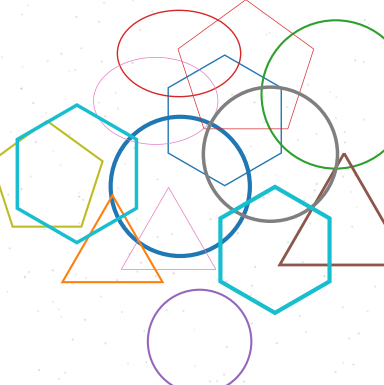[{"shape": "circle", "thickness": 3, "radius": 0.9, "center": [0.468, 0.516]}, {"shape": "hexagon", "thickness": 1, "radius": 0.85, "center": [0.584, 0.687]}, {"shape": "triangle", "thickness": 1.5, "radius": 0.75, "center": [0.292, 0.342]}, {"shape": "circle", "thickness": 1.5, "radius": 0.96, "center": [0.872, 0.755]}, {"shape": "oval", "thickness": 1, "radius": 0.8, "center": [0.465, 0.861]}, {"shape": "pentagon", "thickness": 0.5, "radius": 0.93, "center": [0.639, 0.815]}, {"shape": "circle", "thickness": 1.5, "radius": 0.67, "center": [0.518, 0.113]}, {"shape": "triangle", "thickness": 2, "radius": 0.97, "center": [0.894, 0.408]}, {"shape": "triangle", "thickness": 0.5, "radius": 0.71, "center": [0.438, 0.371]}, {"shape": "oval", "thickness": 0.5, "radius": 0.81, "center": [0.404, 0.738]}, {"shape": "circle", "thickness": 2.5, "radius": 0.87, "center": [0.702, 0.599]}, {"shape": "pentagon", "thickness": 1.5, "radius": 0.76, "center": [0.122, 0.534]}, {"shape": "hexagon", "thickness": 3, "radius": 0.82, "center": [0.714, 0.351]}, {"shape": "hexagon", "thickness": 2.5, "radius": 0.89, "center": [0.2, 0.548]}]